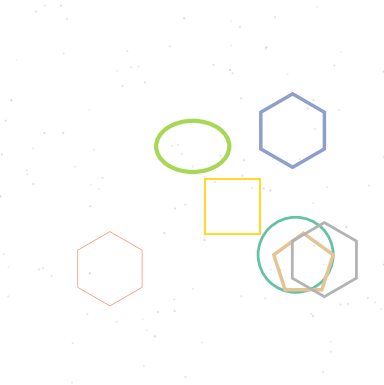[{"shape": "circle", "thickness": 2, "radius": 0.49, "center": [0.768, 0.338]}, {"shape": "hexagon", "thickness": 0.5, "radius": 0.48, "center": [0.285, 0.302]}, {"shape": "hexagon", "thickness": 2.5, "radius": 0.48, "center": [0.76, 0.661]}, {"shape": "oval", "thickness": 3, "radius": 0.47, "center": [0.501, 0.62]}, {"shape": "square", "thickness": 1.5, "radius": 0.36, "center": [0.604, 0.463]}, {"shape": "pentagon", "thickness": 2.5, "radius": 0.41, "center": [0.788, 0.313]}, {"shape": "hexagon", "thickness": 2, "radius": 0.48, "center": [0.842, 0.326]}]